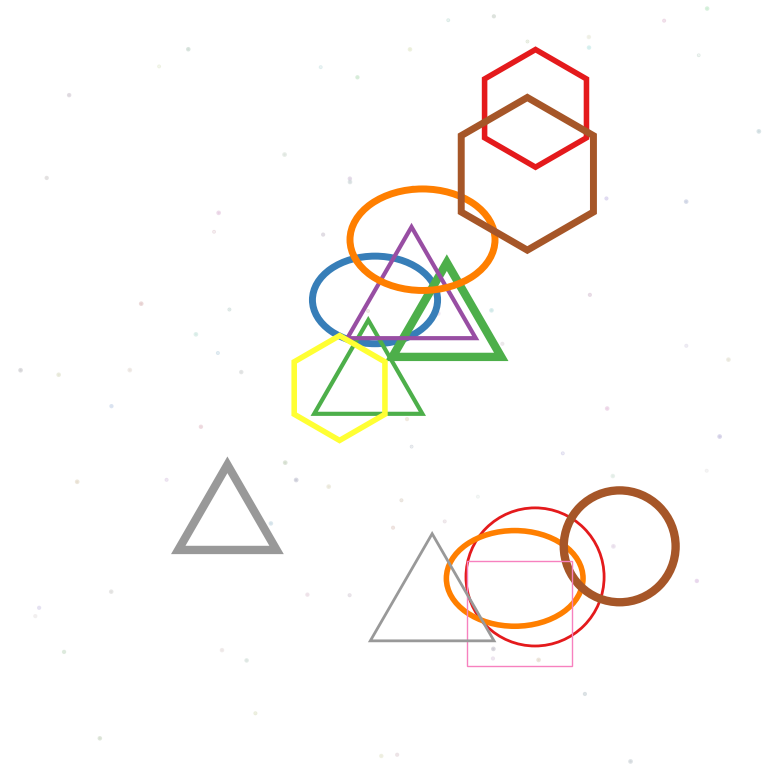[{"shape": "circle", "thickness": 1, "radius": 0.45, "center": [0.695, 0.251]}, {"shape": "hexagon", "thickness": 2, "radius": 0.38, "center": [0.695, 0.859]}, {"shape": "oval", "thickness": 2.5, "radius": 0.41, "center": [0.487, 0.61]}, {"shape": "triangle", "thickness": 1.5, "radius": 0.41, "center": [0.478, 0.503]}, {"shape": "triangle", "thickness": 3, "radius": 0.41, "center": [0.58, 0.577]}, {"shape": "triangle", "thickness": 1.5, "radius": 0.48, "center": [0.534, 0.609]}, {"shape": "oval", "thickness": 2.5, "radius": 0.47, "center": [0.549, 0.689]}, {"shape": "oval", "thickness": 2, "radius": 0.44, "center": [0.668, 0.249]}, {"shape": "hexagon", "thickness": 2, "radius": 0.34, "center": [0.441, 0.496]}, {"shape": "hexagon", "thickness": 2.5, "radius": 0.5, "center": [0.685, 0.774]}, {"shape": "circle", "thickness": 3, "radius": 0.36, "center": [0.805, 0.29]}, {"shape": "square", "thickness": 0.5, "radius": 0.34, "center": [0.675, 0.203]}, {"shape": "triangle", "thickness": 1, "radius": 0.46, "center": [0.561, 0.214]}, {"shape": "triangle", "thickness": 3, "radius": 0.37, "center": [0.295, 0.323]}]